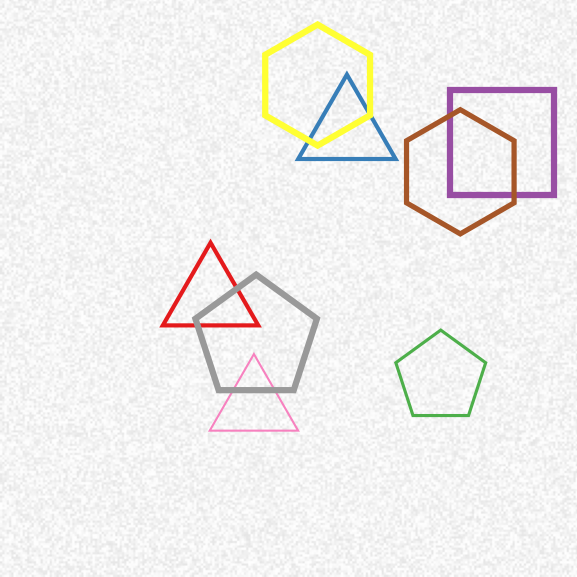[{"shape": "triangle", "thickness": 2, "radius": 0.48, "center": [0.365, 0.483]}, {"shape": "triangle", "thickness": 2, "radius": 0.49, "center": [0.601, 0.773]}, {"shape": "pentagon", "thickness": 1.5, "radius": 0.41, "center": [0.763, 0.346]}, {"shape": "square", "thickness": 3, "radius": 0.45, "center": [0.87, 0.752]}, {"shape": "hexagon", "thickness": 3, "radius": 0.52, "center": [0.55, 0.852]}, {"shape": "hexagon", "thickness": 2.5, "radius": 0.54, "center": [0.797, 0.702]}, {"shape": "triangle", "thickness": 1, "radius": 0.44, "center": [0.44, 0.298]}, {"shape": "pentagon", "thickness": 3, "radius": 0.55, "center": [0.444, 0.413]}]